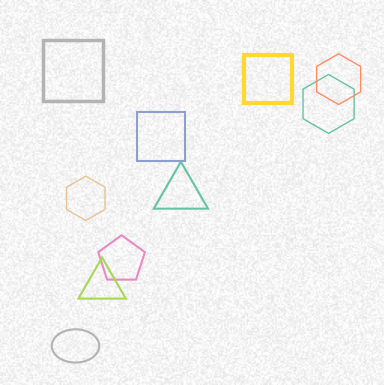[{"shape": "hexagon", "thickness": 1, "radius": 0.38, "center": [0.853, 0.73]}, {"shape": "triangle", "thickness": 1.5, "radius": 0.41, "center": [0.47, 0.499]}, {"shape": "hexagon", "thickness": 1, "radius": 0.33, "center": [0.88, 0.794]}, {"shape": "square", "thickness": 1.5, "radius": 0.32, "center": [0.419, 0.645]}, {"shape": "pentagon", "thickness": 1.5, "radius": 0.32, "center": [0.316, 0.325]}, {"shape": "triangle", "thickness": 1.5, "radius": 0.36, "center": [0.265, 0.26]}, {"shape": "square", "thickness": 3, "radius": 0.31, "center": [0.696, 0.794]}, {"shape": "hexagon", "thickness": 1, "radius": 0.29, "center": [0.223, 0.485]}, {"shape": "square", "thickness": 2.5, "radius": 0.39, "center": [0.19, 0.817]}, {"shape": "oval", "thickness": 1.5, "radius": 0.31, "center": [0.196, 0.101]}]